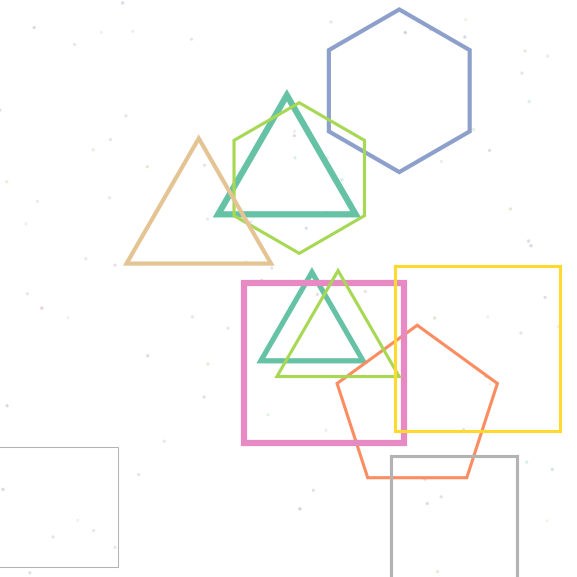[{"shape": "triangle", "thickness": 2.5, "radius": 0.51, "center": [0.54, 0.425]}, {"shape": "triangle", "thickness": 3, "radius": 0.69, "center": [0.497, 0.697]}, {"shape": "pentagon", "thickness": 1.5, "radius": 0.73, "center": [0.722, 0.29]}, {"shape": "hexagon", "thickness": 2, "radius": 0.7, "center": [0.691, 0.842]}, {"shape": "square", "thickness": 3, "radius": 0.69, "center": [0.56, 0.371]}, {"shape": "triangle", "thickness": 1.5, "radius": 0.61, "center": [0.585, 0.408]}, {"shape": "hexagon", "thickness": 1.5, "radius": 0.65, "center": [0.518, 0.691]}, {"shape": "square", "thickness": 1.5, "radius": 0.72, "center": [0.827, 0.395]}, {"shape": "triangle", "thickness": 2, "radius": 0.72, "center": [0.344, 0.615]}, {"shape": "square", "thickness": 0.5, "radius": 0.52, "center": [0.101, 0.121]}, {"shape": "square", "thickness": 1.5, "radius": 0.55, "center": [0.786, 0.1]}]